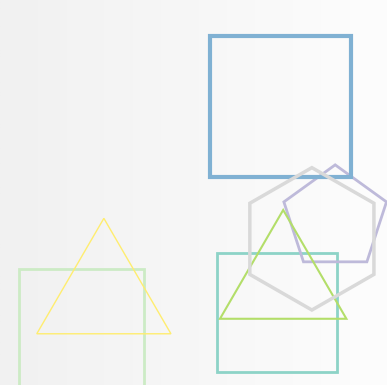[{"shape": "square", "thickness": 2, "radius": 0.78, "center": [0.714, 0.189]}, {"shape": "pentagon", "thickness": 2, "radius": 0.7, "center": [0.865, 0.433]}, {"shape": "square", "thickness": 3, "radius": 0.91, "center": [0.724, 0.723]}, {"shape": "triangle", "thickness": 1.5, "radius": 0.94, "center": [0.731, 0.266]}, {"shape": "hexagon", "thickness": 2.5, "radius": 0.92, "center": [0.805, 0.38]}, {"shape": "square", "thickness": 2, "radius": 0.81, "center": [0.211, 0.14]}, {"shape": "triangle", "thickness": 1, "radius": 1.0, "center": [0.268, 0.233]}]